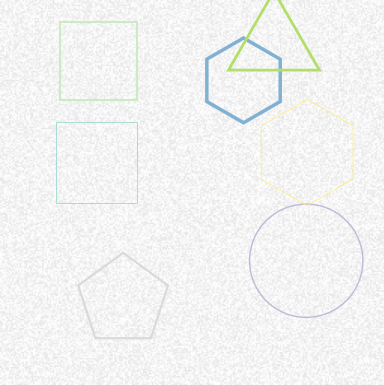[{"shape": "square", "thickness": 0.5, "radius": 0.52, "center": [0.251, 0.577]}, {"shape": "circle", "thickness": 1, "radius": 0.74, "center": [0.795, 0.323]}, {"shape": "hexagon", "thickness": 2.5, "radius": 0.55, "center": [0.633, 0.791]}, {"shape": "triangle", "thickness": 2, "radius": 0.68, "center": [0.712, 0.886]}, {"shape": "pentagon", "thickness": 1.5, "radius": 0.61, "center": [0.32, 0.221]}, {"shape": "square", "thickness": 1.5, "radius": 0.5, "center": [0.256, 0.841]}, {"shape": "hexagon", "thickness": 0.5, "radius": 0.69, "center": [0.798, 0.604]}]